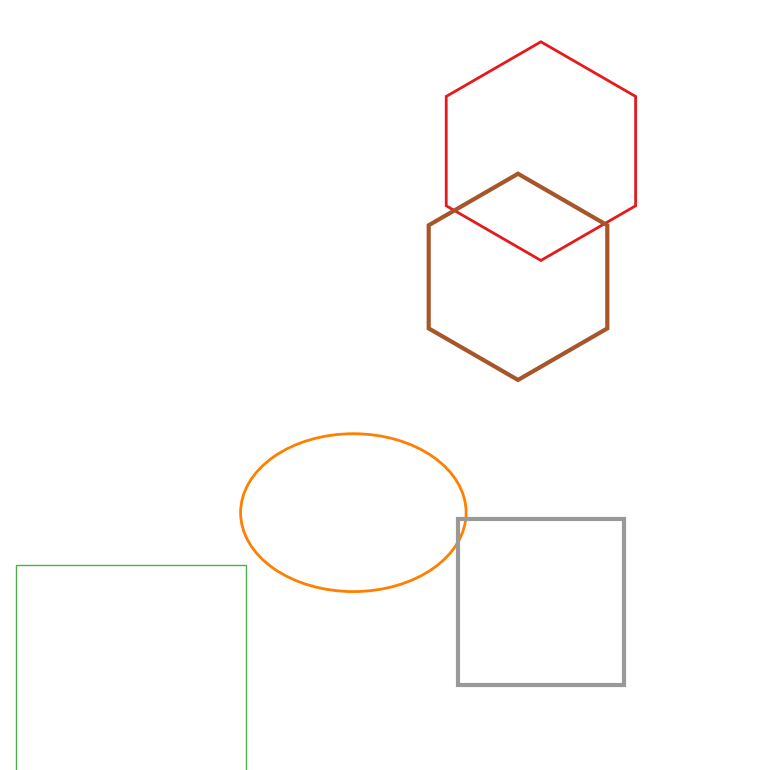[{"shape": "hexagon", "thickness": 1, "radius": 0.71, "center": [0.702, 0.804]}, {"shape": "square", "thickness": 0.5, "radius": 0.75, "center": [0.17, 0.117]}, {"shape": "oval", "thickness": 1, "radius": 0.73, "center": [0.459, 0.334]}, {"shape": "hexagon", "thickness": 1.5, "radius": 0.67, "center": [0.673, 0.64]}, {"shape": "square", "thickness": 1.5, "radius": 0.54, "center": [0.702, 0.218]}]